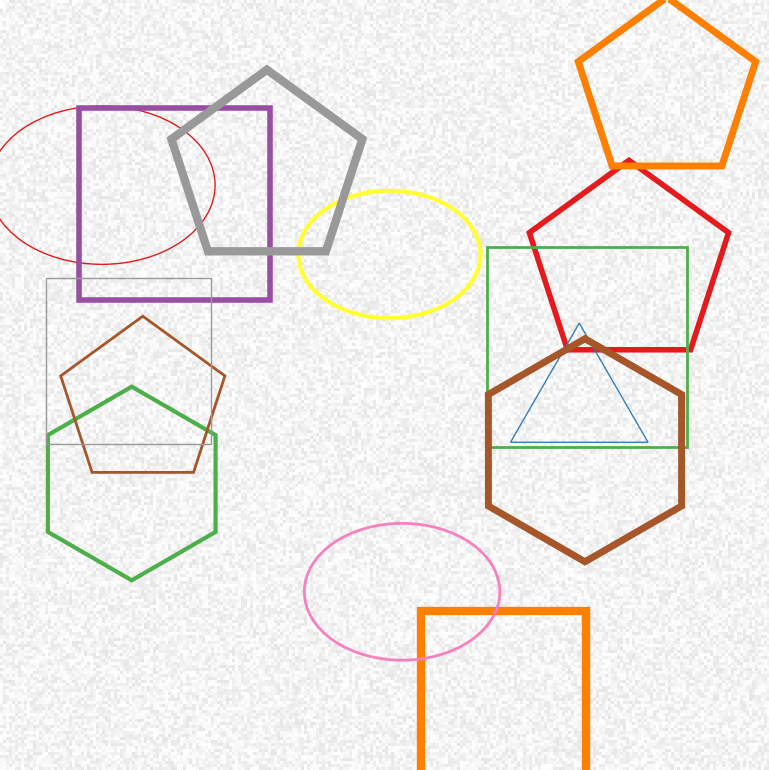[{"shape": "pentagon", "thickness": 2, "radius": 0.68, "center": [0.817, 0.656]}, {"shape": "oval", "thickness": 0.5, "radius": 0.73, "center": [0.132, 0.76]}, {"shape": "triangle", "thickness": 0.5, "radius": 0.52, "center": [0.752, 0.477]}, {"shape": "square", "thickness": 1, "radius": 0.65, "center": [0.762, 0.549]}, {"shape": "hexagon", "thickness": 1.5, "radius": 0.63, "center": [0.171, 0.372]}, {"shape": "square", "thickness": 2, "radius": 0.62, "center": [0.227, 0.735]}, {"shape": "square", "thickness": 3, "radius": 0.53, "center": [0.654, 0.1]}, {"shape": "pentagon", "thickness": 2.5, "radius": 0.61, "center": [0.866, 0.882]}, {"shape": "oval", "thickness": 1.5, "radius": 0.59, "center": [0.506, 0.67]}, {"shape": "pentagon", "thickness": 1, "radius": 0.56, "center": [0.185, 0.477]}, {"shape": "hexagon", "thickness": 2.5, "radius": 0.72, "center": [0.76, 0.415]}, {"shape": "oval", "thickness": 1, "radius": 0.63, "center": [0.522, 0.231]}, {"shape": "pentagon", "thickness": 3, "radius": 0.65, "center": [0.347, 0.779]}, {"shape": "square", "thickness": 0.5, "radius": 0.54, "center": [0.167, 0.531]}]